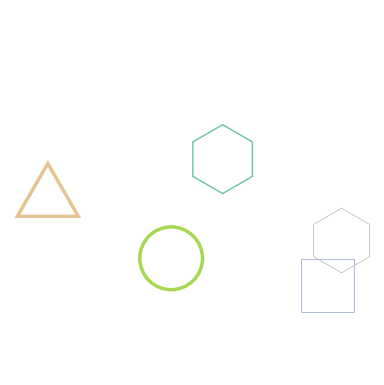[{"shape": "hexagon", "thickness": 1, "radius": 0.45, "center": [0.578, 0.587]}, {"shape": "square", "thickness": 0.5, "radius": 0.34, "center": [0.85, 0.258]}, {"shape": "circle", "thickness": 2.5, "radius": 0.41, "center": [0.445, 0.329]}, {"shape": "triangle", "thickness": 2.5, "radius": 0.46, "center": [0.124, 0.484]}, {"shape": "hexagon", "thickness": 0.5, "radius": 0.42, "center": [0.887, 0.375]}]